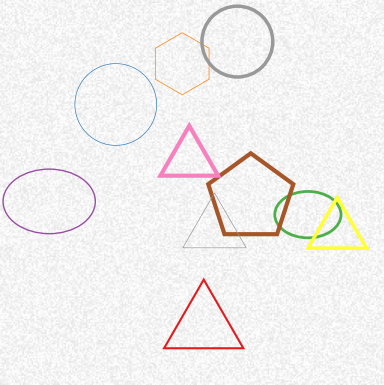[{"shape": "triangle", "thickness": 1.5, "radius": 0.59, "center": [0.529, 0.155]}, {"shape": "circle", "thickness": 0.5, "radius": 0.53, "center": [0.301, 0.729]}, {"shape": "oval", "thickness": 2, "radius": 0.43, "center": [0.8, 0.443]}, {"shape": "oval", "thickness": 1, "radius": 0.6, "center": [0.128, 0.477]}, {"shape": "hexagon", "thickness": 0.5, "radius": 0.4, "center": [0.473, 0.834]}, {"shape": "triangle", "thickness": 2.5, "radius": 0.44, "center": [0.876, 0.399]}, {"shape": "pentagon", "thickness": 3, "radius": 0.58, "center": [0.651, 0.486]}, {"shape": "triangle", "thickness": 3, "radius": 0.43, "center": [0.492, 0.587]}, {"shape": "triangle", "thickness": 0.5, "radius": 0.48, "center": [0.557, 0.404]}, {"shape": "circle", "thickness": 2.5, "radius": 0.46, "center": [0.617, 0.892]}]